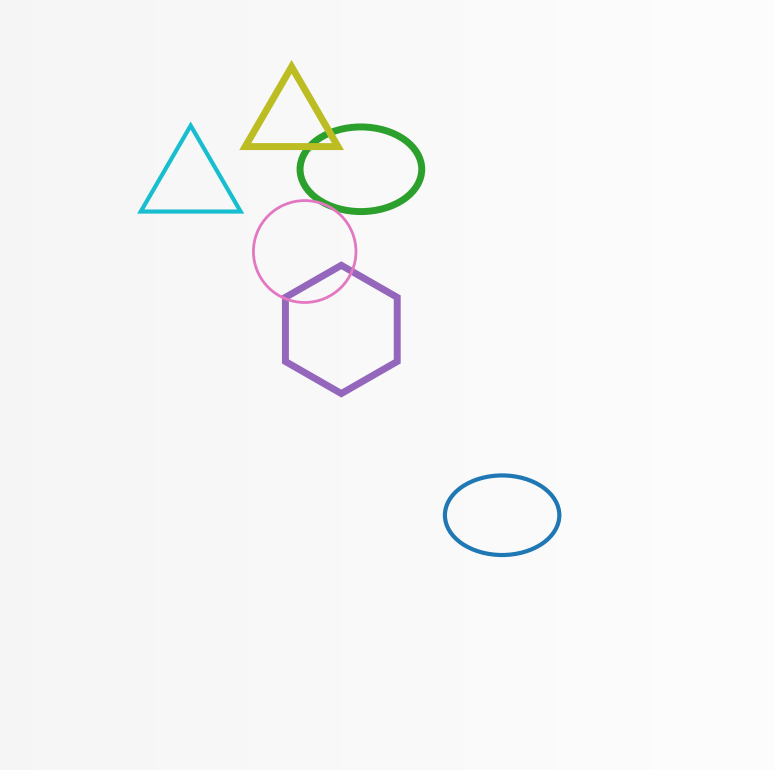[{"shape": "oval", "thickness": 1.5, "radius": 0.37, "center": [0.648, 0.331]}, {"shape": "oval", "thickness": 2.5, "radius": 0.39, "center": [0.466, 0.78]}, {"shape": "hexagon", "thickness": 2.5, "radius": 0.42, "center": [0.44, 0.572]}, {"shape": "circle", "thickness": 1, "radius": 0.33, "center": [0.393, 0.673]}, {"shape": "triangle", "thickness": 2.5, "radius": 0.35, "center": [0.376, 0.844]}, {"shape": "triangle", "thickness": 1.5, "radius": 0.37, "center": [0.246, 0.762]}]